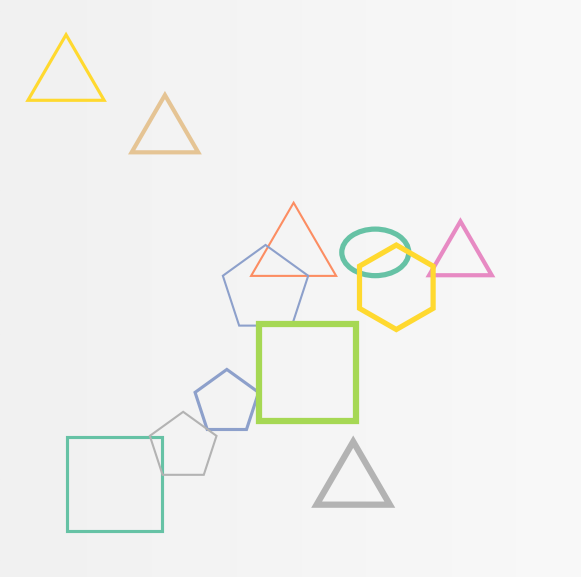[{"shape": "oval", "thickness": 2.5, "radius": 0.29, "center": [0.646, 0.562]}, {"shape": "square", "thickness": 1.5, "radius": 0.41, "center": [0.197, 0.161]}, {"shape": "triangle", "thickness": 1, "radius": 0.42, "center": [0.505, 0.564]}, {"shape": "pentagon", "thickness": 1.5, "radius": 0.29, "center": [0.39, 0.302]}, {"shape": "pentagon", "thickness": 1, "radius": 0.39, "center": [0.457, 0.498]}, {"shape": "triangle", "thickness": 2, "radius": 0.31, "center": [0.792, 0.554]}, {"shape": "square", "thickness": 3, "radius": 0.42, "center": [0.529, 0.354]}, {"shape": "triangle", "thickness": 1.5, "radius": 0.38, "center": [0.114, 0.863]}, {"shape": "hexagon", "thickness": 2.5, "radius": 0.37, "center": [0.682, 0.502]}, {"shape": "triangle", "thickness": 2, "radius": 0.33, "center": [0.284, 0.768]}, {"shape": "pentagon", "thickness": 1, "radius": 0.3, "center": [0.315, 0.226]}, {"shape": "triangle", "thickness": 3, "radius": 0.36, "center": [0.608, 0.162]}]